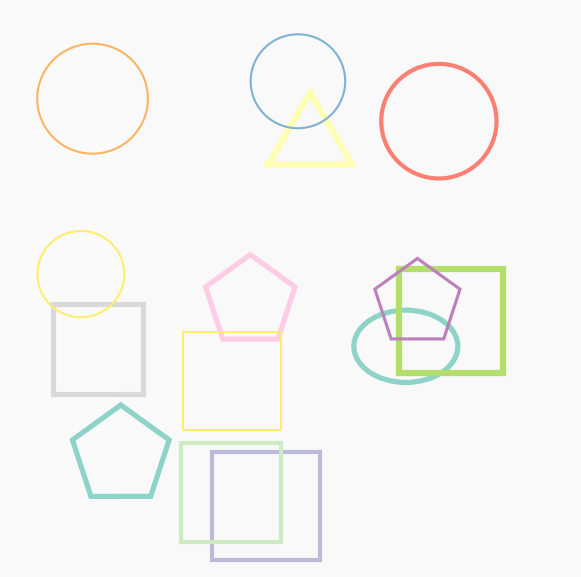[{"shape": "oval", "thickness": 2.5, "radius": 0.45, "center": [0.698, 0.399]}, {"shape": "pentagon", "thickness": 2.5, "radius": 0.44, "center": [0.208, 0.21]}, {"shape": "triangle", "thickness": 3, "radius": 0.42, "center": [0.534, 0.756]}, {"shape": "square", "thickness": 2, "radius": 0.47, "center": [0.457, 0.123]}, {"shape": "circle", "thickness": 2, "radius": 0.5, "center": [0.755, 0.789]}, {"shape": "circle", "thickness": 1, "radius": 0.41, "center": [0.513, 0.858]}, {"shape": "circle", "thickness": 1, "radius": 0.48, "center": [0.159, 0.828]}, {"shape": "square", "thickness": 3, "radius": 0.45, "center": [0.776, 0.443]}, {"shape": "pentagon", "thickness": 2.5, "radius": 0.4, "center": [0.431, 0.477]}, {"shape": "square", "thickness": 2.5, "radius": 0.39, "center": [0.169, 0.394]}, {"shape": "pentagon", "thickness": 1.5, "radius": 0.39, "center": [0.718, 0.475]}, {"shape": "square", "thickness": 2, "radius": 0.43, "center": [0.398, 0.146]}, {"shape": "circle", "thickness": 1, "radius": 0.37, "center": [0.139, 0.524]}, {"shape": "square", "thickness": 1, "radius": 0.42, "center": [0.399, 0.339]}]